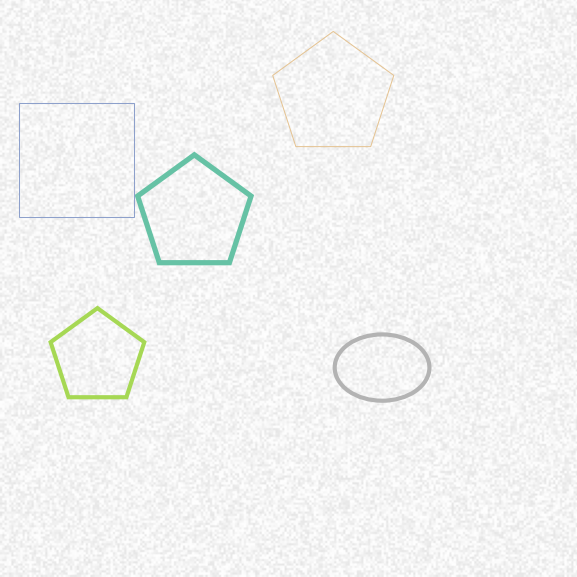[{"shape": "pentagon", "thickness": 2.5, "radius": 0.52, "center": [0.337, 0.628]}, {"shape": "square", "thickness": 0.5, "radius": 0.5, "center": [0.132, 0.722]}, {"shape": "pentagon", "thickness": 2, "radius": 0.43, "center": [0.169, 0.38]}, {"shape": "pentagon", "thickness": 0.5, "radius": 0.55, "center": [0.577, 0.834]}, {"shape": "oval", "thickness": 2, "radius": 0.41, "center": [0.662, 0.363]}]